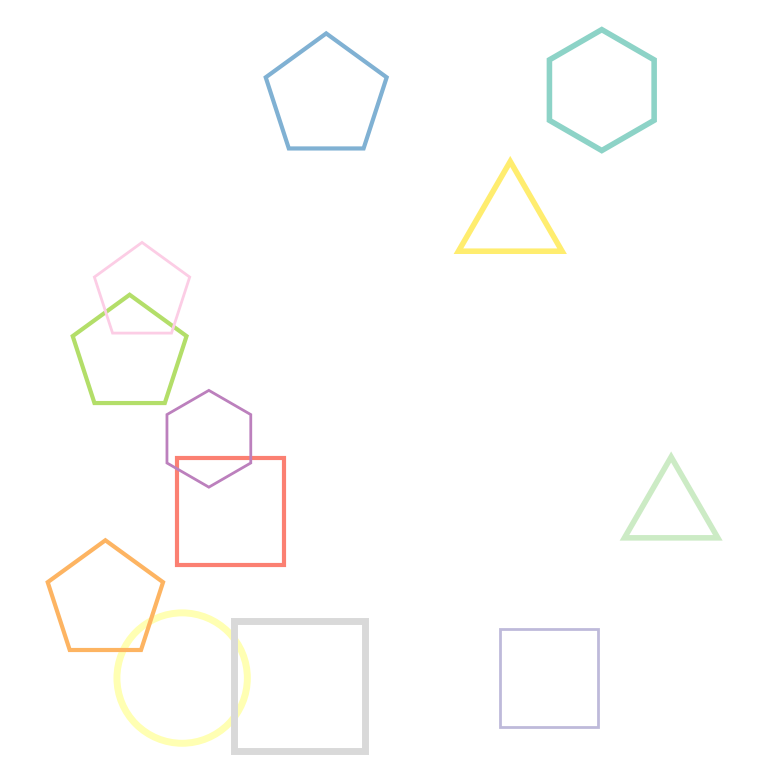[{"shape": "hexagon", "thickness": 2, "radius": 0.39, "center": [0.782, 0.883]}, {"shape": "circle", "thickness": 2.5, "radius": 0.42, "center": [0.237, 0.119]}, {"shape": "square", "thickness": 1, "radius": 0.32, "center": [0.713, 0.12]}, {"shape": "square", "thickness": 1.5, "radius": 0.35, "center": [0.3, 0.335]}, {"shape": "pentagon", "thickness": 1.5, "radius": 0.41, "center": [0.424, 0.874]}, {"shape": "pentagon", "thickness": 1.5, "radius": 0.39, "center": [0.137, 0.22]}, {"shape": "pentagon", "thickness": 1.5, "radius": 0.39, "center": [0.168, 0.539]}, {"shape": "pentagon", "thickness": 1, "radius": 0.33, "center": [0.184, 0.62]}, {"shape": "square", "thickness": 2.5, "radius": 0.42, "center": [0.389, 0.109]}, {"shape": "hexagon", "thickness": 1, "radius": 0.31, "center": [0.271, 0.43]}, {"shape": "triangle", "thickness": 2, "radius": 0.35, "center": [0.872, 0.337]}, {"shape": "triangle", "thickness": 2, "radius": 0.39, "center": [0.663, 0.713]}]